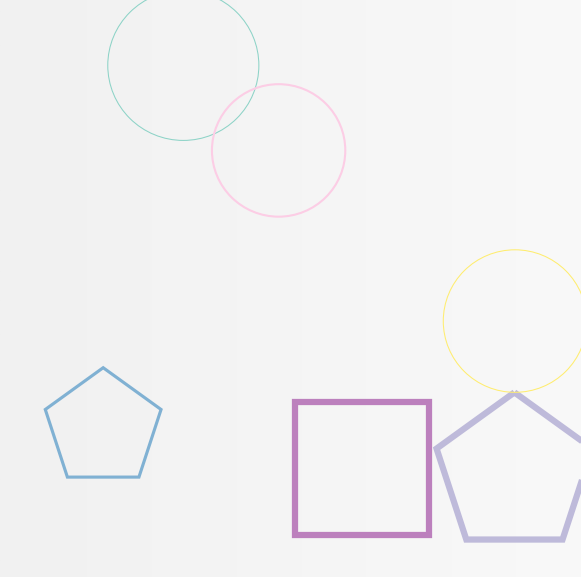[{"shape": "circle", "thickness": 0.5, "radius": 0.65, "center": [0.315, 0.886]}, {"shape": "pentagon", "thickness": 3, "radius": 0.7, "center": [0.885, 0.179]}, {"shape": "pentagon", "thickness": 1.5, "radius": 0.52, "center": [0.177, 0.258]}, {"shape": "circle", "thickness": 1, "radius": 0.57, "center": [0.479, 0.739]}, {"shape": "square", "thickness": 3, "radius": 0.58, "center": [0.623, 0.188]}, {"shape": "circle", "thickness": 0.5, "radius": 0.62, "center": [0.886, 0.443]}]